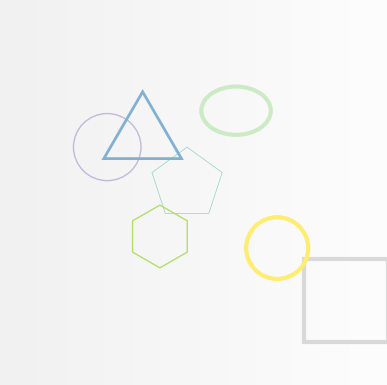[{"shape": "pentagon", "thickness": 0.5, "radius": 0.48, "center": [0.483, 0.522]}, {"shape": "circle", "thickness": 1, "radius": 0.44, "center": [0.277, 0.618]}, {"shape": "triangle", "thickness": 2, "radius": 0.58, "center": [0.368, 0.646]}, {"shape": "hexagon", "thickness": 1, "radius": 0.41, "center": [0.413, 0.386]}, {"shape": "square", "thickness": 3, "radius": 0.54, "center": [0.892, 0.219]}, {"shape": "oval", "thickness": 3, "radius": 0.45, "center": [0.609, 0.712]}, {"shape": "circle", "thickness": 3, "radius": 0.4, "center": [0.715, 0.356]}]